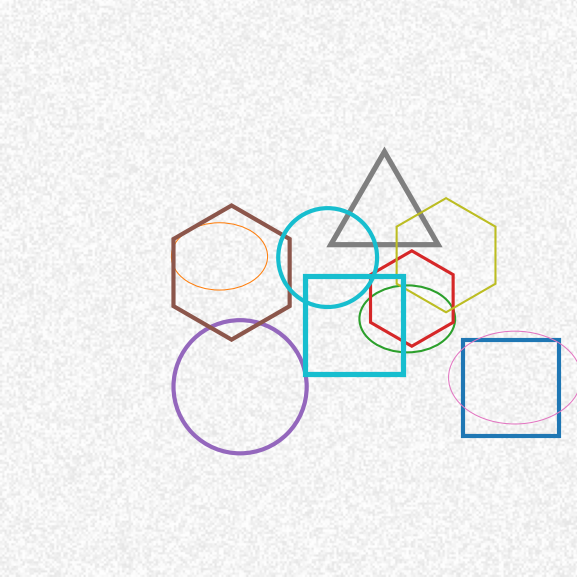[{"shape": "square", "thickness": 2, "radius": 0.42, "center": [0.885, 0.327]}, {"shape": "oval", "thickness": 0.5, "radius": 0.42, "center": [0.38, 0.555]}, {"shape": "oval", "thickness": 1, "radius": 0.41, "center": [0.705, 0.447]}, {"shape": "hexagon", "thickness": 1.5, "radius": 0.41, "center": [0.713, 0.482]}, {"shape": "circle", "thickness": 2, "radius": 0.58, "center": [0.416, 0.329]}, {"shape": "hexagon", "thickness": 2, "radius": 0.58, "center": [0.401, 0.527]}, {"shape": "oval", "thickness": 0.5, "radius": 0.57, "center": [0.892, 0.345]}, {"shape": "triangle", "thickness": 2.5, "radius": 0.54, "center": [0.666, 0.629]}, {"shape": "hexagon", "thickness": 1, "radius": 0.49, "center": [0.772, 0.557]}, {"shape": "square", "thickness": 2.5, "radius": 0.42, "center": [0.614, 0.436]}, {"shape": "circle", "thickness": 2, "radius": 0.43, "center": [0.567, 0.553]}]